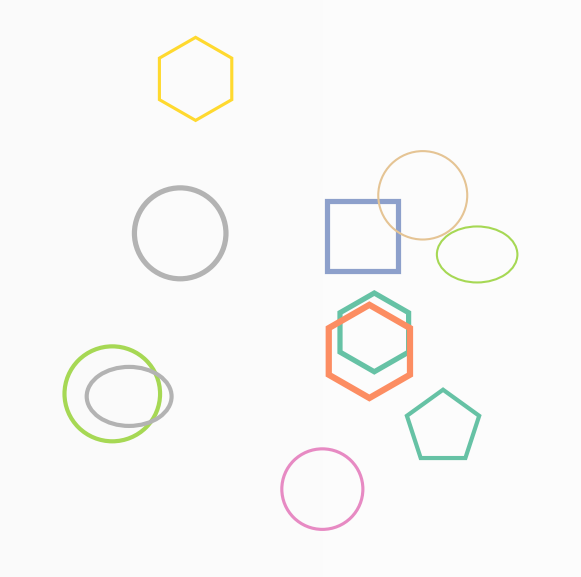[{"shape": "hexagon", "thickness": 2.5, "radius": 0.34, "center": [0.644, 0.424]}, {"shape": "pentagon", "thickness": 2, "radius": 0.33, "center": [0.762, 0.259]}, {"shape": "hexagon", "thickness": 3, "radius": 0.4, "center": [0.635, 0.391]}, {"shape": "square", "thickness": 2.5, "radius": 0.3, "center": [0.624, 0.59]}, {"shape": "circle", "thickness": 1.5, "radius": 0.35, "center": [0.555, 0.152]}, {"shape": "oval", "thickness": 1, "radius": 0.35, "center": [0.821, 0.559]}, {"shape": "circle", "thickness": 2, "radius": 0.41, "center": [0.193, 0.317]}, {"shape": "hexagon", "thickness": 1.5, "radius": 0.36, "center": [0.337, 0.863]}, {"shape": "circle", "thickness": 1, "radius": 0.38, "center": [0.727, 0.661]}, {"shape": "circle", "thickness": 2.5, "radius": 0.39, "center": [0.31, 0.595]}, {"shape": "oval", "thickness": 2, "radius": 0.37, "center": [0.222, 0.313]}]